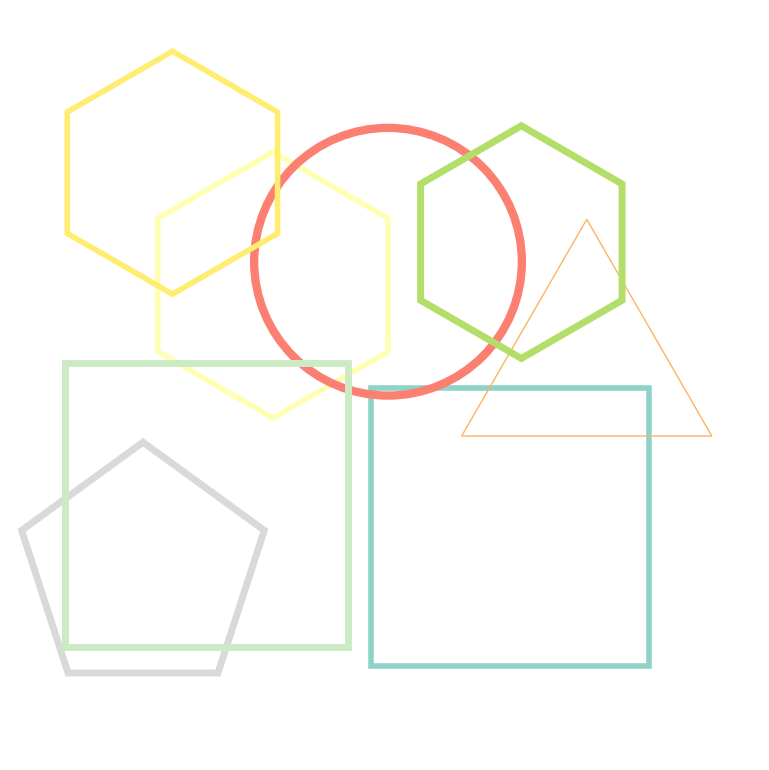[{"shape": "square", "thickness": 2, "radius": 0.9, "center": [0.662, 0.316]}, {"shape": "hexagon", "thickness": 2, "radius": 0.86, "center": [0.354, 0.63]}, {"shape": "circle", "thickness": 3, "radius": 0.87, "center": [0.504, 0.66]}, {"shape": "triangle", "thickness": 0.5, "radius": 0.94, "center": [0.762, 0.528]}, {"shape": "hexagon", "thickness": 2.5, "radius": 0.76, "center": [0.677, 0.686]}, {"shape": "pentagon", "thickness": 2.5, "radius": 0.83, "center": [0.186, 0.26]}, {"shape": "square", "thickness": 2.5, "radius": 0.92, "center": [0.268, 0.344]}, {"shape": "hexagon", "thickness": 2, "radius": 0.79, "center": [0.224, 0.776]}]